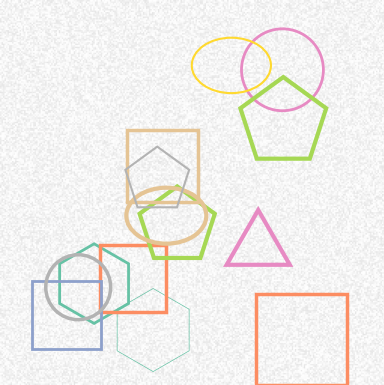[{"shape": "hexagon", "thickness": 0.5, "radius": 0.54, "center": [0.398, 0.143]}, {"shape": "hexagon", "thickness": 2, "radius": 0.52, "center": [0.244, 0.263]}, {"shape": "square", "thickness": 2.5, "radius": 0.43, "center": [0.344, 0.277]}, {"shape": "square", "thickness": 2.5, "radius": 0.59, "center": [0.783, 0.119]}, {"shape": "square", "thickness": 2, "radius": 0.45, "center": [0.172, 0.182]}, {"shape": "circle", "thickness": 2, "radius": 0.53, "center": [0.734, 0.819]}, {"shape": "triangle", "thickness": 3, "radius": 0.47, "center": [0.671, 0.36]}, {"shape": "pentagon", "thickness": 3, "radius": 0.59, "center": [0.736, 0.683]}, {"shape": "pentagon", "thickness": 3, "radius": 0.51, "center": [0.46, 0.413]}, {"shape": "oval", "thickness": 1.5, "radius": 0.51, "center": [0.601, 0.83]}, {"shape": "oval", "thickness": 3, "radius": 0.52, "center": [0.432, 0.44]}, {"shape": "square", "thickness": 2.5, "radius": 0.47, "center": [0.422, 0.569]}, {"shape": "pentagon", "thickness": 1.5, "radius": 0.44, "center": [0.408, 0.532]}, {"shape": "circle", "thickness": 2.5, "radius": 0.42, "center": [0.203, 0.254]}]